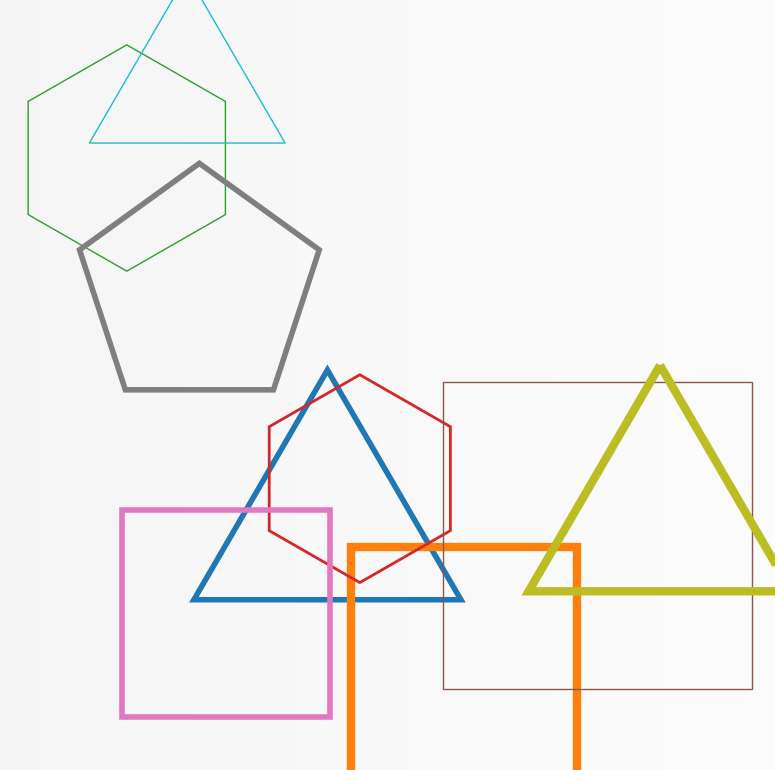[{"shape": "triangle", "thickness": 2, "radius": 0.99, "center": [0.422, 0.321]}, {"shape": "square", "thickness": 3, "radius": 0.73, "center": [0.598, 0.144]}, {"shape": "hexagon", "thickness": 0.5, "radius": 0.73, "center": [0.164, 0.795]}, {"shape": "hexagon", "thickness": 1, "radius": 0.67, "center": [0.464, 0.378]}, {"shape": "square", "thickness": 0.5, "radius": 1.0, "center": [0.771, 0.305]}, {"shape": "square", "thickness": 2, "radius": 0.67, "center": [0.291, 0.203]}, {"shape": "pentagon", "thickness": 2, "radius": 0.81, "center": [0.257, 0.625]}, {"shape": "triangle", "thickness": 3, "radius": 0.98, "center": [0.852, 0.33]}, {"shape": "triangle", "thickness": 0.5, "radius": 0.73, "center": [0.242, 0.887]}]